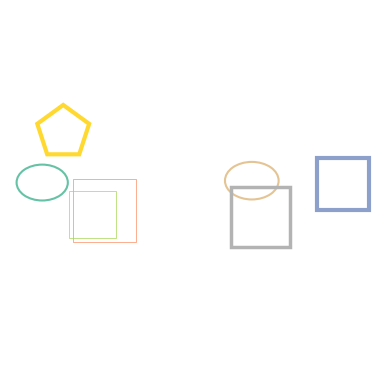[{"shape": "oval", "thickness": 1.5, "radius": 0.33, "center": [0.11, 0.526]}, {"shape": "square", "thickness": 0.5, "radius": 0.41, "center": [0.271, 0.453]}, {"shape": "square", "thickness": 3, "radius": 0.34, "center": [0.892, 0.522]}, {"shape": "square", "thickness": 0.5, "radius": 0.31, "center": [0.241, 0.444]}, {"shape": "pentagon", "thickness": 3, "radius": 0.35, "center": [0.164, 0.657]}, {"shape": "oval", "thickness": 1.5, "radius": 0.35, "center": [0.654, 0.531]}, {"shape": "square", "thickness": 2.5, "radius": 0.39, "center": [0.677, 0.437]}]